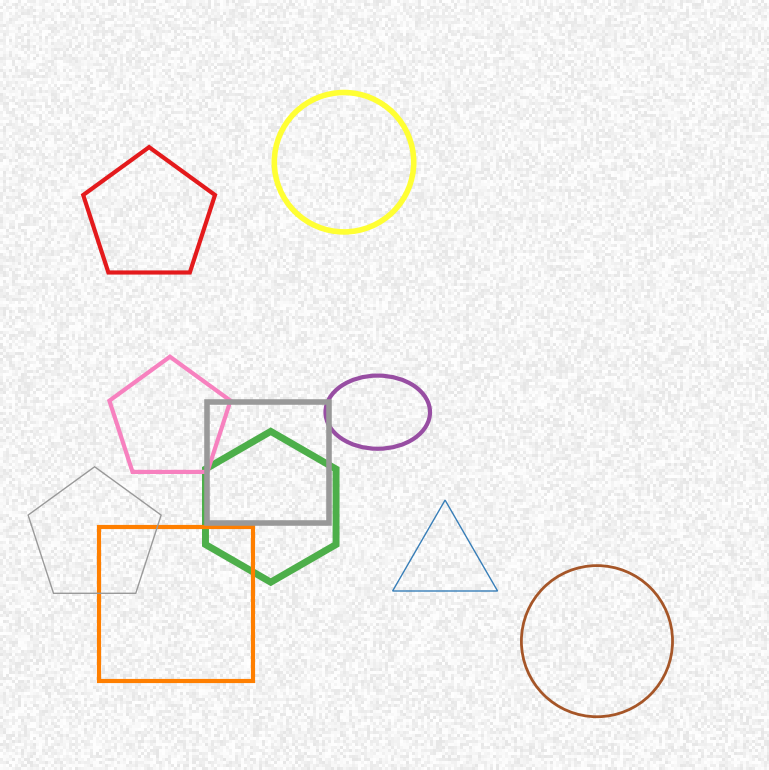[{"shape": "pentagon", "thickness": 1.5, "radius": 0.45, "center": [0.194, 0.719]}, {"shape": "triangle", "thickness": 0.5, "radius": 0.39, "center": [0.578, 0.272]}, {"shape": "hexagon", "thickness": 2.5, "radius": 0.49, "center": [0.352, 0.342]}, {"shape": "oval", "thickness": 1.5, "radius": 0.34, "center": [0.491, 0.465]}, {"shape": "square", "thickness": 1.5, "radius": 0.5, "center": [0.229, 0.216]}, {"shape": "circle", "thickness": 2, "radius": 0.45, "center": [0.447, 0.789]}, {"shape": "circle", "thickness": 1, "radius": 0.49, "center": [0.775, 0.167]}, {"shape": "pentagon", "thickness": 1.5, "radius": 0.41, "center": [0.221, 0.454]}, {"shape": "square", "thickness": 2, "radius": 0.4, "center": [0.348, 0.399]}, {"shape": "pentagon", "thickness": 0.5, "radius": 0.45, "center": [0.123, 0.303]}]